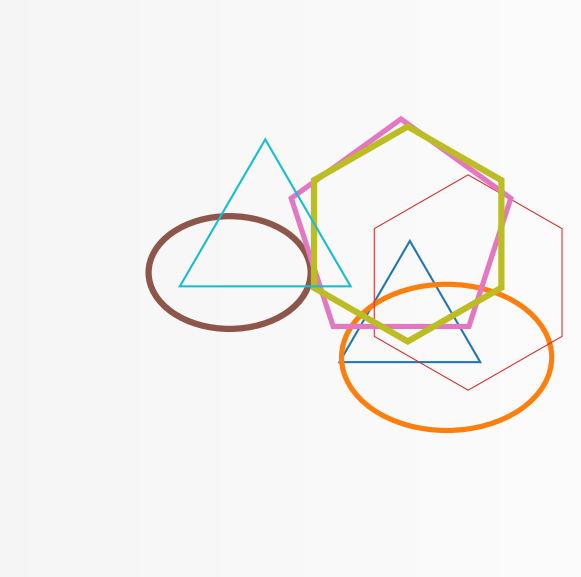[{"shape": "triangle", "thickness": 1, "radius": 0.7, "center": [0.705, 0.442]}, {"shape": "oval", "thickness": 2.5, "radius": 0.9, "center": [0.768, 0.38]}, {"shape": "hexagon", "thickness": 0.5, "radius": 0.93, "center": [0.805, 0.51]}, {"shape": "oval", "thickness": 3, "radius": 0.7, "center": [0.395, 0.527]}, {"shape": "pentagon", "thickness": 2.5, "radius": 0.99, "center": [0.69, 0.594]}, {"shape": "hexagon", "thickness": 3, "radius": 0.93, "center": [0.701, 0.594]}, {"shape": "triangle", "thickness": 1, "radius": 0.85, "center": [0.456, 0.588]}]